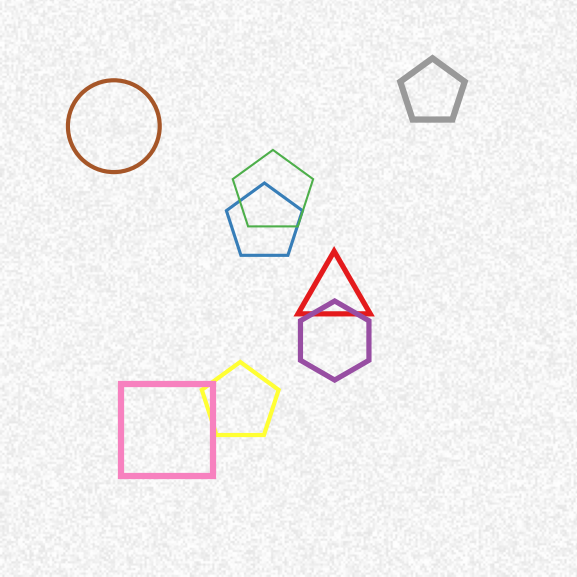[{"shape": "triangle", "thickness": 2.5, "radius": 0.36, "center": [0.579, 0.492]}, {"shape": "pentagon", "thickness": 1.5, "radius": 0.35, "center": [0.458, 0.613]}, {"shape": "pentagon", "thickness": 1, "radius": 0.37, "center": [0.473, 0.666]}, {"shape": "hexagon", "thickness": 2.5, "radius": 0.34, "center": [0.58, 0.409]}, {"shape": "pentagon", "thickness": 2, "radius": 0.35, "center": [0.416, 0.302]}, {"shape": "circle", "thickness": 2, "radius": 0.4, "center": [0.197, 0.781]}, {"shape": "square", "thickness": 3, "radius": 0.4, "center": [0.29, 0.254]}, {"shape": "pentagon", "thickness": 3, "radius": 0.29, "center": [0.749, 0.84]}]